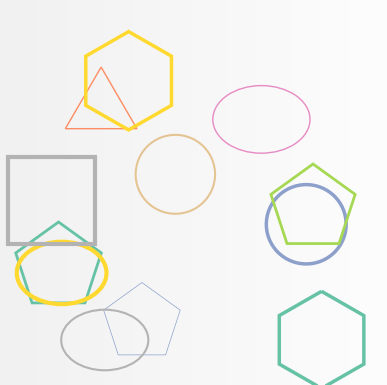[{"shape": "hexagon", "thickness": 2.5, "radius": 0.63, "center": [0.83, 0.117]}, {"shape": "pentagon", "thickness": 2, "radius": 0.58, "center": [0.151, 0.307]}, {"shape": "triangle", "thickness": 1, "radius": 0.53, "center": [0.261, 0.719]}, {"shape": "circle", "thickness": 2.5, "radius": 0.52, "center": [0.79, 0.417]}, {"shape": "pentagon", "thickness": 0.5, "radius": 0.52, "center": [0.366, 0.162]}, {"shape": "oval", "thickness": 1, "radius": 0.63, "center": [0.675, 0.69]}, {"shape": "pentagon", "thickness": 2, "radius": 0.57, "center": [0.808, 0.46]}, {"shape": "oval", "thickness": 3, "radius": 0.58, "center": [0.159, 0.291]}, {"shape": "hexagon", "thickness": 2.5, "radius": 0.64, "center": [0.332, 0.79]}, {"shape": "circle", "thickness": 1.5, "radius": 0.51, "center": [0.453, 0.547]}, {"shape": "square", "thickness": 3, "radius": 0.56, "center": [0.133, 0.48]}, {"shape": "oval", "thickness": 1.5, "radius": 0.56, "center": [0.27, 0.117]}]